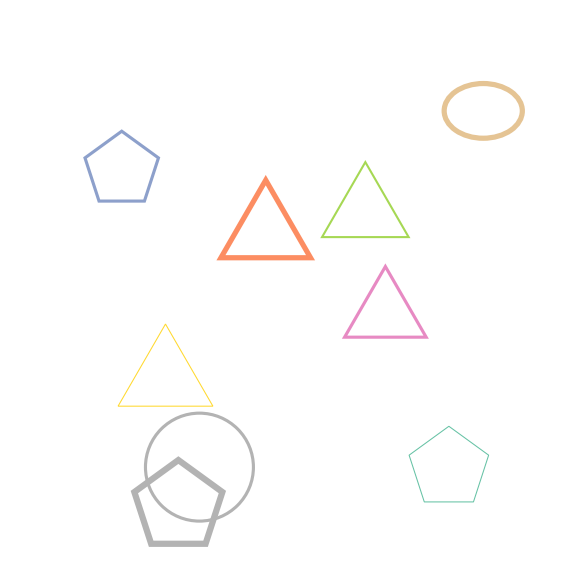[{"shape": "pentagon", "thickness": 0.5, "radius": 0.36, "center": [0.777, 0.189]}, {"shape": "triangle", "thickness": 2.5, "radius": 0.45, "center": [0.46, 0.598]}, {"shape": "pentagon", "thickness": 1.5, "radius": 0.33, "center": [0.211, 0.705]}, {"shape": "triangle", "thickness": 1.5, "radius": 0.41, "center": [0.667, 0.456]}, {"shape": "triangle", "thickness": 1, "radius": 0.43, "center": [0.633, 0.632]}, {"shape": "triangle", "thickness": 0.5, "radius": 0.47, "center": [0.287, 0.343]}, {"shape": "oval", "thickness": 2.5, "radius": 0.34, "center": [0.837, 0.807]}, {"shape": "circle", "thickness": 1.5, "radius": 0.47, "center": [0.345, 0.19]}, {"shape": "pentagon", "thickness": 3, "radius": 0.4, "center": [0.309, 0.122]}]